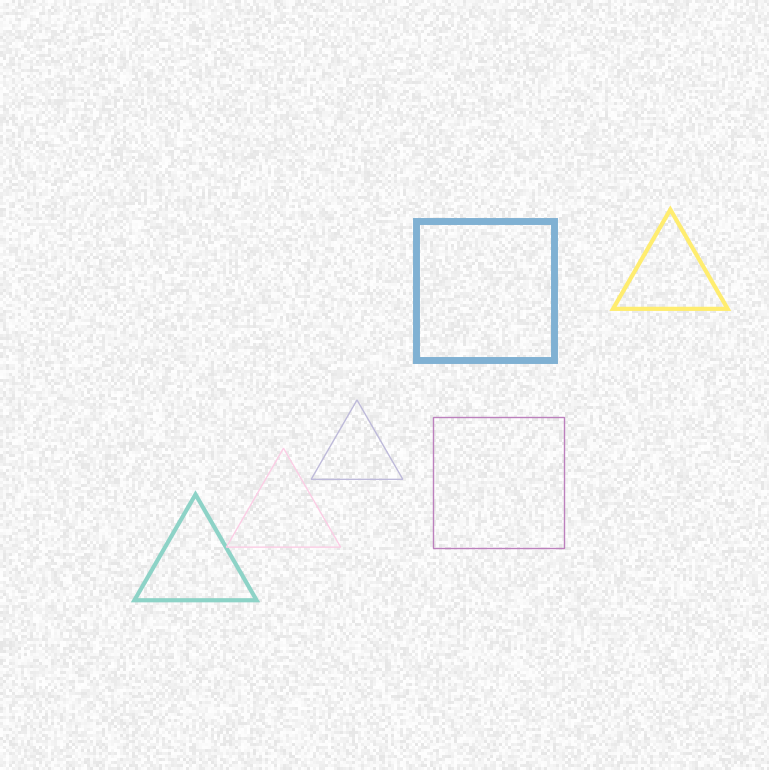[{"shape": "triangle", "thickness": 1.5, "radius": 0.46, "center": [0.254, 0.266]}, {"shape": "triangle", "thickness": 0.5, "radius": 0.34, "center": [0.464, 0.412]}, {"shape": "square", "thickness": 2.5, "radius": 0.45, "center": [0.63, 0.623]}, {"shape": "triangle", "thickness": 0.5, "radius": 0.43, "center": [0.368, 0.332]}, {"shape": "square", "thickness": 0.5, "radius": 0.43, "center": [0.647, 0.373]}, {"shape": "triangle", "thickness": 1.5, "radius": 0.43, "center": [0.871, 0.642]}]